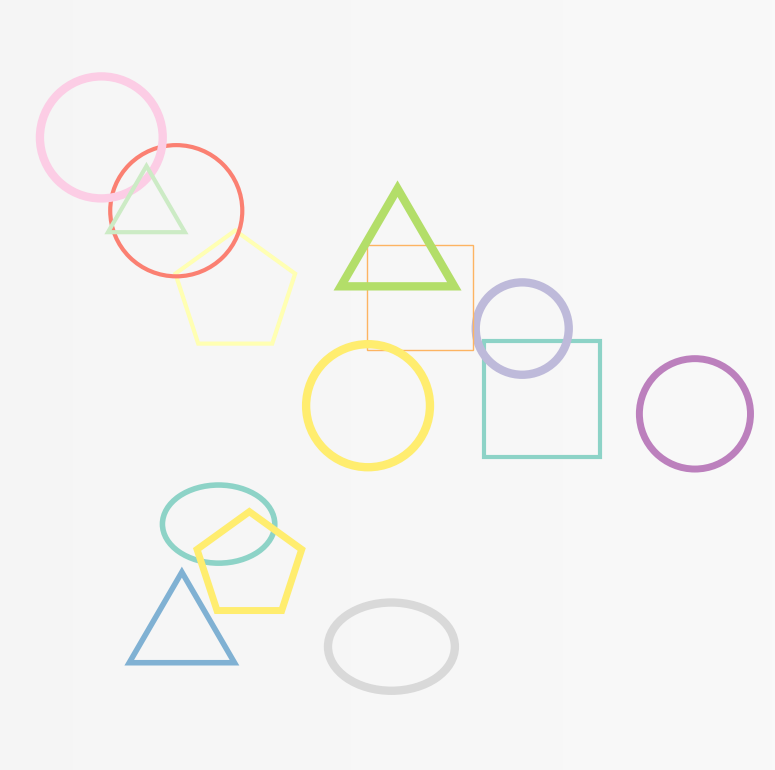[{"shape": "oval", "thickness": 2, "radius": 0.36, "center": [0.282, 0.319]}, {"shape": "square", "thickness": 1.5, "radius": 0.37, "center": [0.7, 0.482]}, {"shape": "pentagon", "thickness": 1.5, "radius": 0.41, "center": [0.304, 0.619]}, {"shape": "circle", "thickness": 3, "radius": 0.3, "center": [0.674, 0.573]}, {"shape": "circle", "thickness": 1.5, "radius": 0.43, "center": [0.227, 0.726]}, {"shape": "triangle", "thickness": 2, "radius": 0.39, "center": [0.235, 0.179]}, {"shape": "square", "thickness": 0.5, "radius": 0.34, "center": [0.541, 0.613]}, {"shape": "triangle", "thickness": 3, "radius": 0.42, "center": [0.513, 0.67]}, {"shape": "circle", "thickness": 3, "radius": 0.4, "center": [0.131, 0.822]}, {"shape": "oval", "thickness": 3, "radius": 0.41, "center": [0.505, 0.16]}, {"shape": "circle", "thickness": 2.5, "radius": 0.36, "center": [0.897, 0.463]}, {"shape": "triangle", "thickness": 1.5, "radius": 0.29, "center": [0.189, 0.727]}, {"shape": "pentagon", "thickness": 2.5, "radius": 0.35, "center": [0.322, 0.265]}, {"shape": "circle", "thickness": 3, "radius": 0.4, "center": [0.475, 0.473]}]